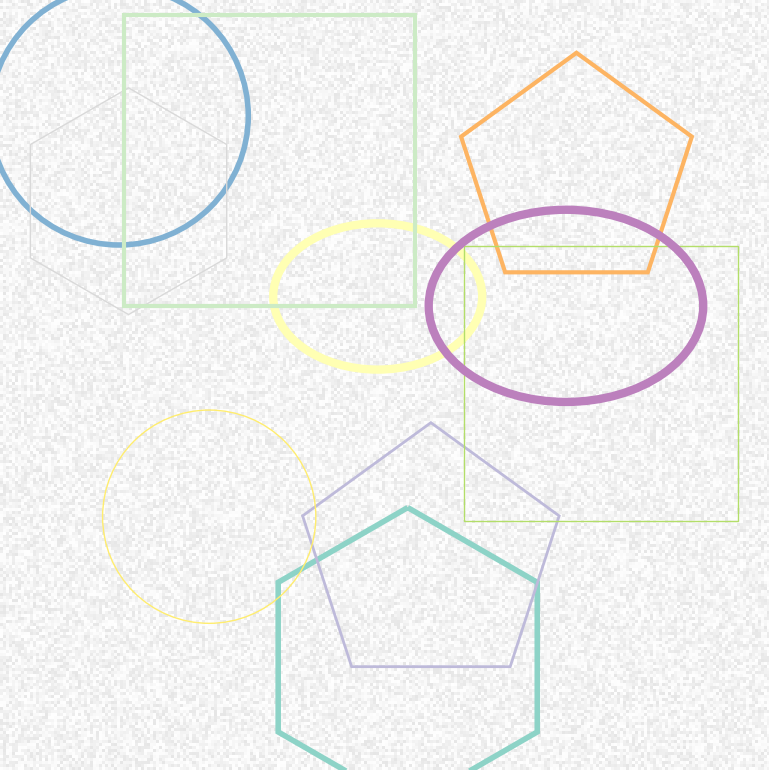[{"shape": "hexagon", "thickness": 2, "radius": 0.97, "center": [0.53, 0.147]}, {"shape": "oval", "thickness": 3, "radius": 0.68, "center": [0.491, 0.615]}, {"shape": "pentagon", "thickness": 1, "radius": 0.88, "center": [0.56, 0.276]}, {"shape": "circle", "thickness": 2, "radius": 0.84, "center": [0.155, 0.85]}, {"shape": "pentagon", "thickness": 1.5, "radius": 0.79, "center": [0.749, 0.774]}, {"shape": "square", "thickness": 0.5, "radius": 0.89, "center": [0.78, 0.502]}, {"shape": "hexagon", "thickness": 0.5, "radius": 0.74, "center": [0.167, 0.739]}, {"shape": "oval", "thickness": 3, "radius": 0.89, "center": [0.735, 0.603]}, {"shape": "square", "thickness": 1.5, "radius": 0.94, "center": [0.35, 0.791]}, {"shape": "circle", "thickness": 0.5, "radius": 0.69, "center": [0.272, 0.329]}]